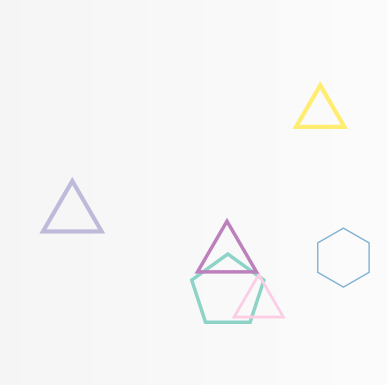[{"shape": "pentagon", "thickness": 2.5, "radius": 0.49, "center": [0.588, 0.242]}, {"shape": "triangle", "thickness": 3, "radius": 0.44, "center": [0.187, 0.443]}, {"shape": "hexagon", "thickness": 1, "radius": 0.38, "center": [0.886, 0.331]}, {"shape": "triangle", "thickness": 2, "radius": 0.37, "center": [0.668, 0.213]}, {"shape": "triangle", "thickness": 2.5, "radius": 0.44, "center": [0.586, 0.338]}, {"shape": "triangle", "thickness": 3, "radius": 0.36, "center": [0.826, 0.706]}]